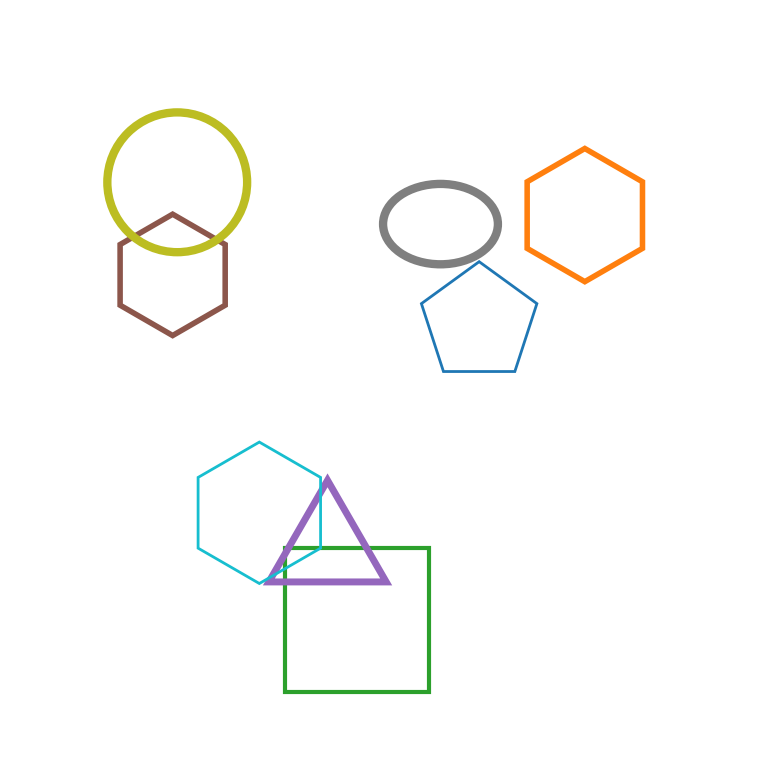[{"shape": "pentagon", "thickness": 1, "radius": 0.39, "center": [0.622, 0.581]}, {"shape": "hexagon", "thickness": 2, "radius": 0.43, "center": [0.76, 0.721]}, {"shape": "square", "thickness": 1.5, "radius": 0.47, "center": [0.464, 0.195]}, {"shape": "triangle", "thickness": 2.5, "radius": 0.44, "center": [0.425, 0.288]}, {"shape": "hexagon", "thickness": 2, "radius": 0.39, "center": [0.224, 0.643]}, {"shape": "oval", "thickness": 3, "radius": 0.37, "center": [0.572, 0.709]}, {"shape": "circle", "thickness": 3, "radius": 0.45, "center": [0.23, 0.763]}, {"shape": "hexagon", "thickness": 1, "radius": 0.46, "center": [0.337, 0.334]}]